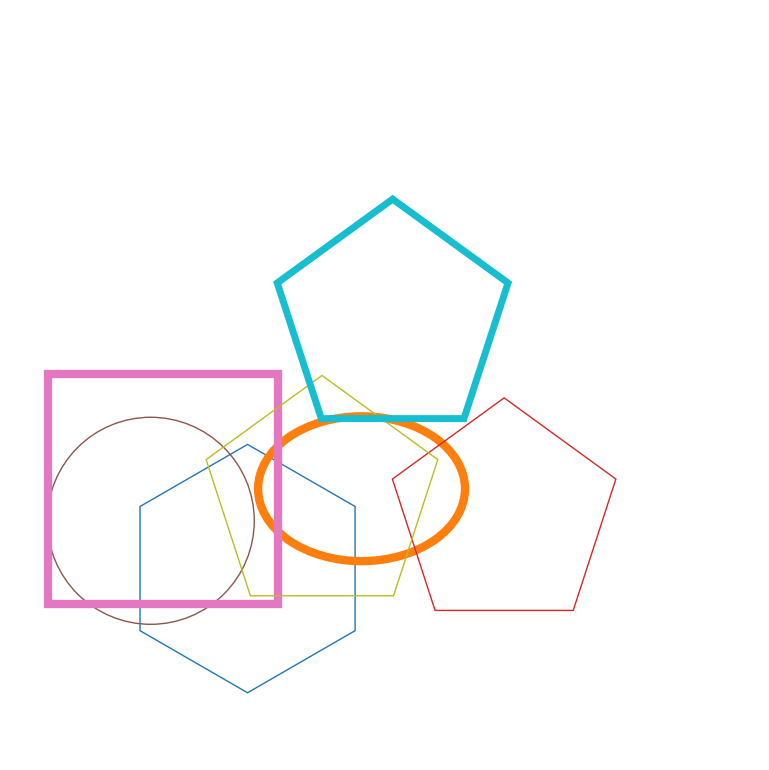[{"shape": "hexagon", "thickness": 0.5, "radius": 0.81, "center": [0.322, 0.262]}, {"shape": "oval", "thickness": 3, "radius": 0.67, "center": [0.47, 0.365]}, {"shape": "pentagon", "thickness": 0.5, "radius": 0.76, "center": [0.655, 0.331]}, {"shape": "circle", "thickness": 0.5, "radius": 0.67, "center": [0.196, 0.324]}, {"shape": "square", "thickness": 3, "radius": 0.75, "center": [0.212, 0.365]}, {"shape": "pentagon", "thickness": 0.5, "radius": 0.79, "center": [0.418, 0.354]}, {"shape": "pentagon", "thickness": 2.5, "radius": 0.79, "center": [0.51, 0.584]}]